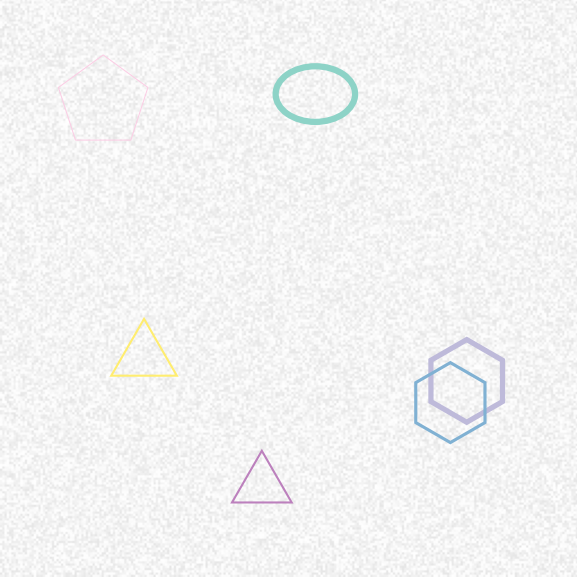[{"shape": "oval", "thickness": 3, "radius": 0.34, "center": [0.546, 0.836]}, {"shape": "hexagon", "thickness": 2.5, "radius": 0.36, "center": [0.808, 0.34]}, {"shape": "hexagon", "thickness": 1.5, "radius": 0.35, "center": [0.78, 0.302]}, {"shape": "pentagon", "thickness": 0.5, "radius": 0.41, "center": [0.179, 0.822]}, {"shape": "triangle", "thickness": 1, "radius": 0.3, "center": [0.453, 0.159]}, {"shape": "triangle", "thickness": 1, "radius": 0.33, "center": [0.249, 0.381]}]